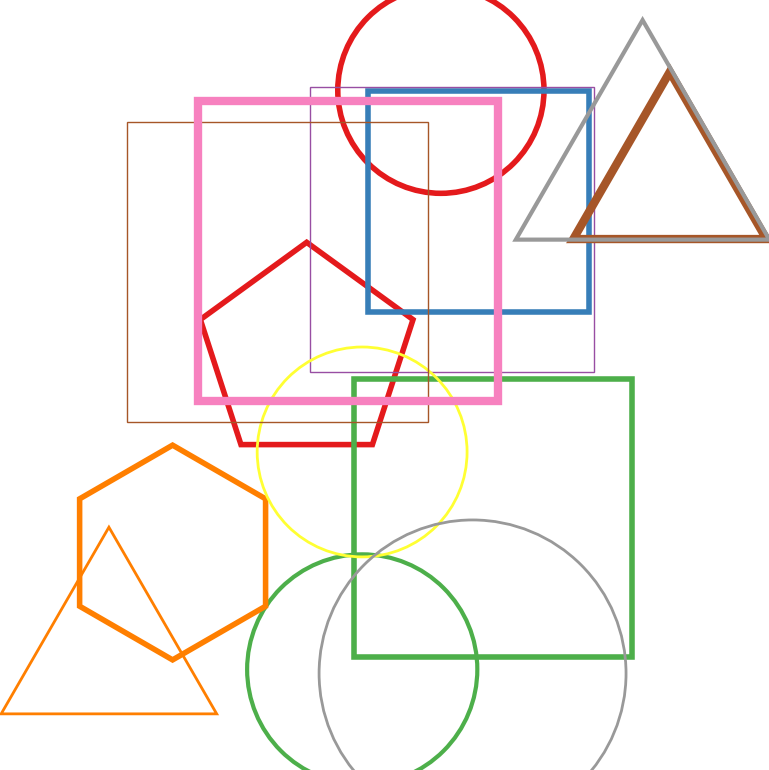[{"shape": "circle", "thickness": 2, "radius": 0.67, "center": [0.573, 0.883]}, {"shape": "pentagon", "thickness": 2, "radius": 0.73, "center": [0.398, 0.54]}, {"shape": "square", "thickness": 2, "radius": 0.72, "center": [0.621, 0.738]}, {"shape": "square", "thickness": 2, "radius": 0.9, "center": [0.641, 0.327]}, {"shape": "circle", "thickness": 1.5, "radius": 0.75, "center": [0.47, 0.131]}, {"shape": "square", "thickness": 0.5, "radius": 0.92, "center": [0.587, 0.702]}, {"shape": "hexagon", "thickness": 2, "radius": 0.7, "center": [0.224, 0.282]}, {"shape": "triangle", "thickness": 1, "radius": 0.81, "center": [0.141, 0.154]}, {"shape": "circle", "thickness": 1, "radius": 0.68, "center": [0.47, 0.413]}, {"shape": "square", "thickness": 0.5, "radius": 0.98, "center": [0.361, 0.647]}, {"shape": "triangle", "thickness": 3, "radius": 0.72, "center": [0.87, 0.762]}, {"shape": "square", "thickness": 3, "radius": 0.97, "center": [0.452, 0.674]}, {"shape": "circle", "thickness": 1, "radius": 1.0, "center": [0.614, 0.125]}, {"shape": "triangle", "thickness": 1.5, "radius": 0.95, "center": [0.835, 0.784]}]